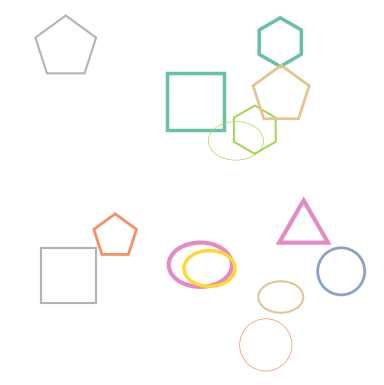[{"shape": "hexagon", "thickness": 2.5, "radius": 0.32, "center": [0.728, 0.891]}, {"shape": "square", "thickness": 2.5, "radius": 0.37, "center": [0.507, 0.736]}, {"shape": "circle", "thickness": 0.5, "radius": 0.34, "center": [0.69, 0.104]}, {"shape": "pentagon", "thickness": 2, "radius": 0.29, "center": [0.299, 0.386]}, {"shape": "circle", "thickness": 2, "radius": 0.31, "center": [0.886, 0.295]}, {"shape": "oval", "thickness": 3, "radius": 0.41, "center": [0.52, 0.312]}, {"shape": "triangle", "thickness": 3, "radius": 0.37, "center": [0.789, 0.406]}, {"shape": "oval", "thickness": 0.5, "radius": 0.36, "center": [0.613, 0.634]}, {"shape": "hexagon", "thickness": 1.5, "radius": 0.31, "center": [0.662, 0.663]}, {"shape": "oval", "thickness": 2.5, "radius": 0.33, "center": [0.544, 0.303]}, {"shape": "oval", "thickness": 1.5, "radius": 0.29, "center": [0.729, 0.228]}, {"shape": "pentagon", "thickness": 2, "radius": 0.38, "center": [0.73, 0.754]}, {"shape": "square", "thickness": 1.5, "radius": 0.35, "center": [0.178, 0.285]}, {"shape": "pentagon", "thickness": 1.5, "radius": 0.41, "center": [0.171, 0.877]}]